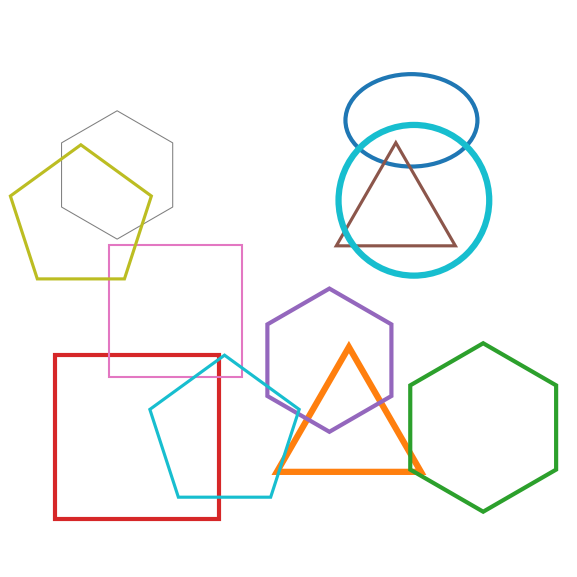[{"shape": "oval", "thickness": 2, "radius": 0.57, "center": [0.712, 0.791]}, {"shape": "triangle", "thickness": 3, "radius": 0.72, "center": [0.604, 0.254]}, {"shape": "hexagon", "thickness": 2, "radius": 0.73, "center": [0.837, 0.259]}, {"shape": "square", "thickness": 2, "radius": 0.71, "center": [0.237, 0.243]}, {"shape": "hexagon", "thickness": 2, "radius": 0.62, "center": [0.57, 0.375]}, {"shape": "triangle", "thickness": 1.5, "radius": 0.6, "center": [0.685, 0.633]}, {"shape": "square", "thickness": 1, "radius": 0.58, "center": [0.305, 0.461]}, {"shape": "hexagon", "thickness": 0.5, "radius": 0.56, "center": [0.203, 0.696]}, {"shape": "pentagon", "thickness": 1.5, "radius": 0.64, "center": [0.14, 0.62]}, {"shape": "circle", "thickness": 3, "radius": 0.65, "center": [0.717, 0.652]}, {"shape": "pentagon", "thickness": 1.5, "radius": 0.68, "center": [0.389, 0.248]}]